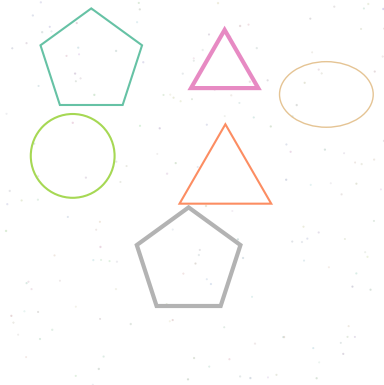[{"shape": "pentagon", "thickness": 1.5, "radius": 0.69, "center": [0.237, 0.839]}, {"shape": "triangle", "thickness": 1.5, "radius": 0.69, "center": [0.585, 0.54]}, {"shape": "triangle", "thickness": 3, "radius": 0.5, "center": [0.583, 0.822]}, {"shape": "circle", "thickness": 1.5, "radius": 0.54, "center": [0.189, 0.595]}, {"shape": "oval", "thickness": 1, "radius": 0.61, "center": [0.848, 0.755]}, {"shape": "pentagon", "thickness": 3, "radius": 0.71, "center": [0.49, 0.32]}]